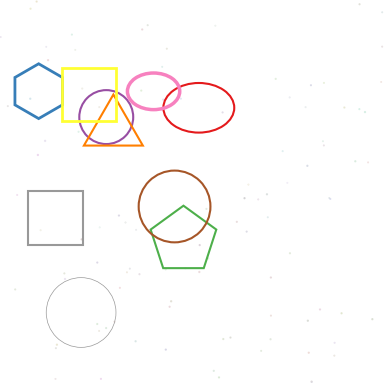[{"shape": "oval", "thickness": 1.5, "radius": 0.46, "center": [0.516, 0.72]}, {"shape": "hexagon", "thickness": 2, "radius": 0.36, "center": [0.1, 0.763]}, {"shape": "pentagon", "thickness": 1.5, "radius": 0.45, "center": [0.477, 0.376]}, {"shape": "circle", "thickness": 1.5, "radius": 0.35, "center": [0.276, 0.696]}, {"shape": "triangle", "thickness": 1.5, "radius": 0.44, "center": [0.294, 0.666]}, {"shape": "square", "thickness": 2, "radius": 0.35, "center": [0.231, 0.755]}, {"shape": "circle", "thickness": 1.5, "radius": 0.47, "center": [0.453, 0.464]}, {"shape": "oval", "thickness": 2.5, "radius": 0.34, "center": [0.399, 0.763]}, {"shape": "circle", "thickness": 0.5, "radius": 0.45, "center": [0.211, 0.188]}, {"shape": "square", "thickness": 1.5, "radius": 0.35, "center": [0.145, 0.433]}]